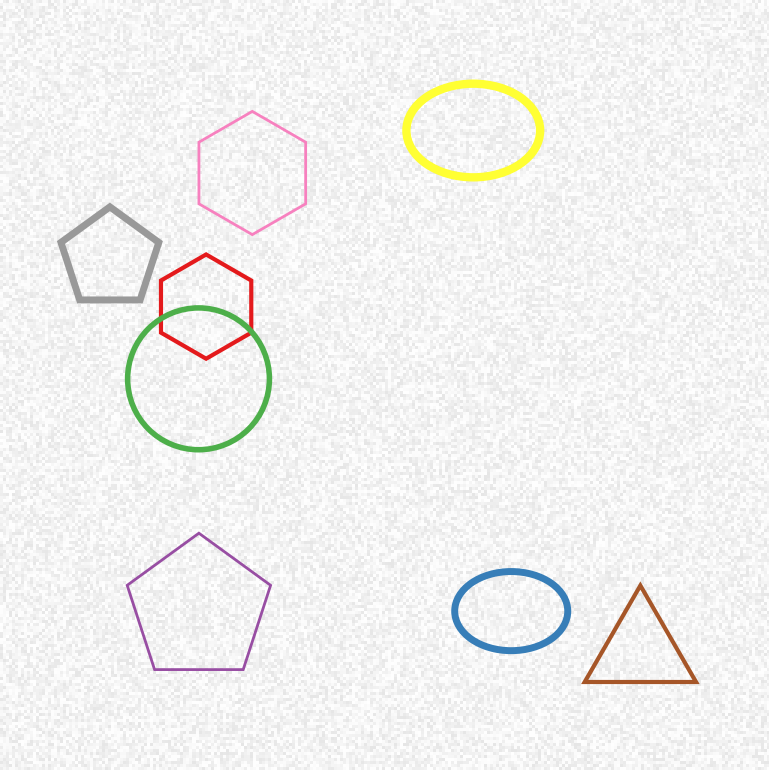[{"shape": "hexagon", "thickness": 1.5, "radius": 0.34, "center": [0.268, 0.602]}, {"shape": "oval", "thickness": 2.5, "radius": 0.37, "center": [0.664, 0.206]}, {"shape": "circle", "thickness": 2, "radius": 0.46, "center": [0.258, 0.508]}, {"shape": "pentagon", "thickness": 1, "radius": 0.49, "center": [0.258, 0.21]}, {"shape": "oval", "thickness": 3, "radius": 0.43, "center": [0.615, 0.83]}, {"shape": "triangle", "thickness": 1.5, "radius": 0.42, "center": [0.832, 0.156]}, {"shape": "hexagon", "thickness": 1, "radius": 0.4, "center": [0.328, 0.775]}, {"shape": "pentagon", "thickness": 2.5, "radius": 0.33, "center": [0.143, 0.665]}]